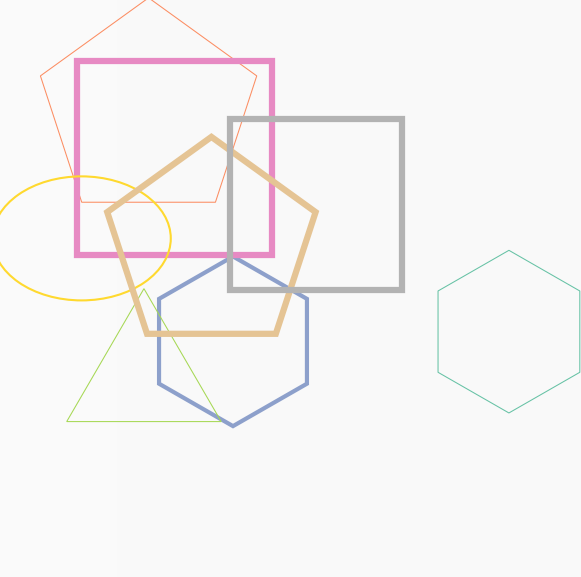[{"shape": "hexagon", "thickness": 0.5, "radius": 0.7, "center": [0.876, 0.425]}, {"shape": "pentagon", "thickness": 0.5, "radius": 0.98, "center": [0.256, 0.807]}, {"shape": "hexagon", "thickness": 2, "radius": 0.73, "center": [0.401, 0.408]}, {"shape": "square", "thickness": 3, "radius": 0.84, "center": [0.3, 0.726]}, {"shape": "triangle", "thickness": 0.5, "radius": 0.77, "center": [0.248, 0.346]}, {"shape": "oval", "thickness": 1, "radius": 0.77, "center": [0.14, 0.586]}, {"shape": "pentagon", "thickness": 3, "radius": 0.94, "center": [0.364, 0.574]}, {"shape": "square", "thickness": 3, "radius": 0.74, "center": [0.544, 0.645]}]